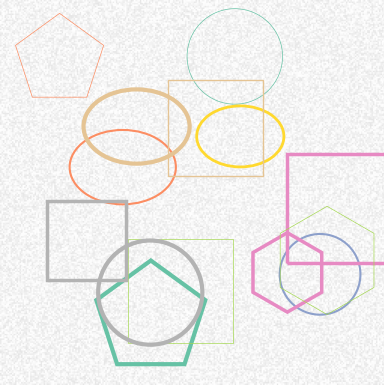[{"shape": "pentagon", "thickness": 3, "radius": 0.74, "center": [0.392, 0.174]}, {"shape": "circle", "thickness": 0.5, "radius": 0.62, "center": [0.61, 0.853]}, {"shape": "pentagon", "thickness": 0.5, "radius": 0.6, "center": [0.155, 0.845]}, {"shape": "oval", "thickness": 1.5, "radius": 0.69, "center": [0.319, 0.566]}, {"shape": "circle", "thickness": 1.5, "radius": 0.52, "center": [0.831, 0.287]}, {"shape": "square", "thickness": 2.5, "radius": 0.71, "center": [0.886, 0.459]}, {"shape": "hexagon", "thickness": 2.5, "radius": 0.52, "center": [0.746, 0.292]}, {"shape": "square", "thickness": 0.5, "radius": 0.68, "center": [0.469, 0.243]}, {"shape": "hexagon", "thickness": 0.5, "radius": 0.7, "center": [0.85, 0.324]}, {"shape": "oval", "thickness": 2, "radius": 0.57, "center": [0.624, 0.646]}, {"shape": "square", "thickness": 1, "radius": 0.62, "center": [0.56, 0.668]}, {"shape": "oval", "thickness": 3, "radius": 0.69, "center": [0.355, 0.671]}, {"shape": "square", "thickness": 2.5, "radius": 0.51, "center": [0.225, 0.376]}, {"shape": "circle", "thickness": 3, "radius": 0.68, "center": [0.39, 0.24]}]